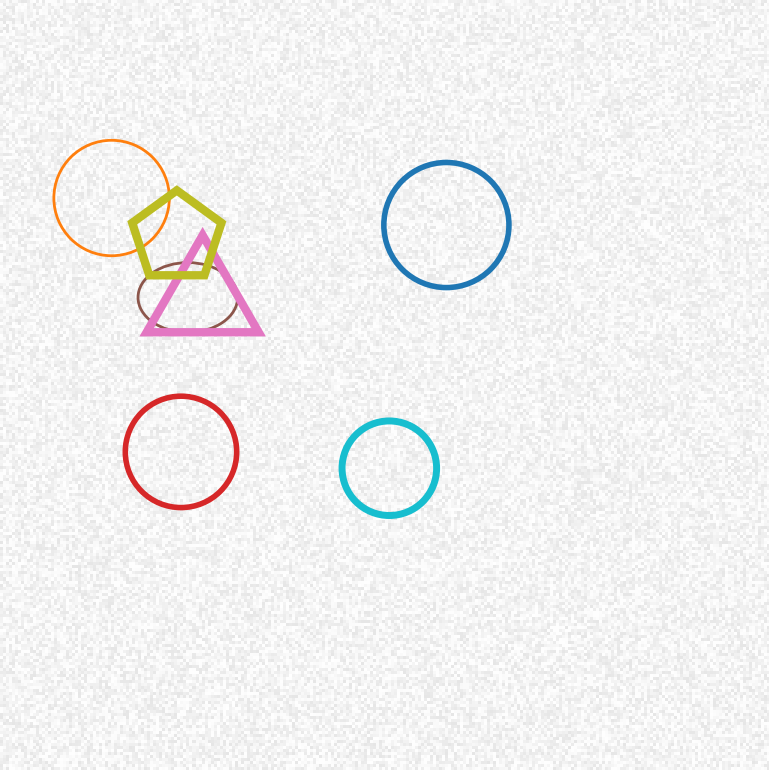[{"shape": "circle", "thickness": 2, "radius": 0.41, "center": [0.58, 0.708]}, {"shape": "circle", "thickness": 1, "radius": 0.37, "center": [0.145, 0.743]}, {"shape": "circle", "thickness": 2, "radius": 0.36, "center": [0.235, 0.413]}, {"shape": "oval", "thickness": 1, "radius": 0.32, "center": [0.244, 0.614]}, {"shape": "triangle", "thickness": 3, "radius": 0.42, "center": [0.263, 0.611]}, {"shape": "pentagon", "thickness": 3, "radius": 0.3, "center": [0.23, 0.692]}, {"shape": "circle", "thickness": 2.5, "radius": 0.31, "center": [0.506, 0.392]}]